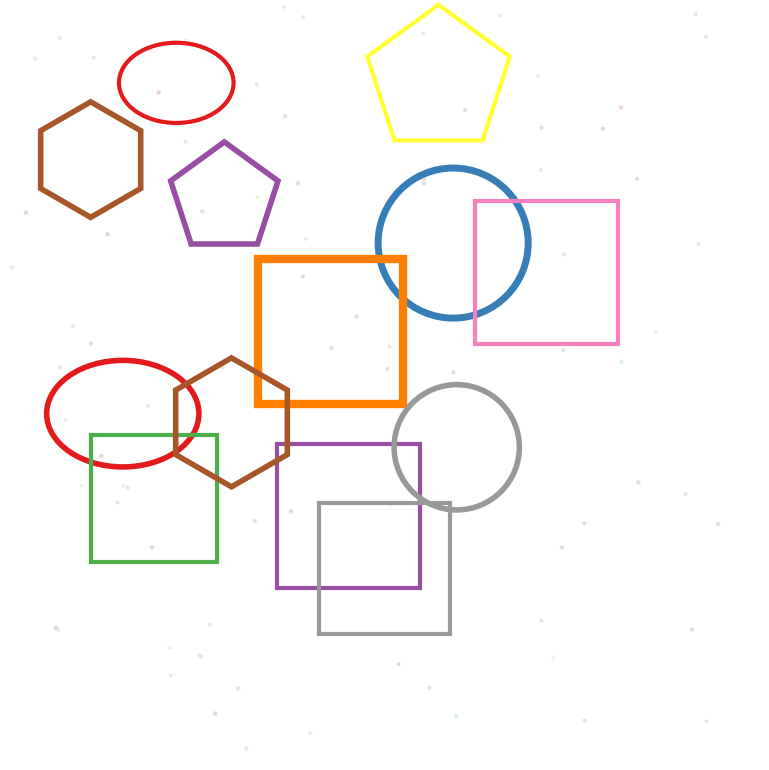[{"shape": "oval", "thickness": 1.5, "radius": 0.37, "center": [0.229, 0.892]}, {"shape": "oval", "thickness": 2, "radius": 0.49, "center": [0.159, 0.463]}, {"shape": "circle", "thickness": 2.5, "radius": 0.49, "center": [0.589, 0.684]}, {"shape": "square", "thickness": 1.5, "radius": 0.41, "center": [0.2, 0.353]}, {"shape": "pentagon", "thickness": 2, "radius": 0.37, "center": [0.291, 0.742]}, {"shape": "square", "thickness": 1.5, "radius": 0.47, "center": [0.453, 0.33]}, {"shape": "square", "thickness": 3, "radius": 0.47, "center": [0.429, 0.57]}, {"shape": "pentagon", "thickness": 1.5, "radius": 0.49, "center": [0.57, 0.896]}, {"shape": "hexagon", "thickness": 2, "radius": 0.38, "center": [0.118, 0.793]}, {"shape": "hexagon", "thickness": 2, "radius": 0.42, "center": [0.301, 0.451]}, {"shape": "square", "thickness": 1.5, "radius": 0.46, "center": [0.71, 0.647]}, {"shape": "square", "thickness": 1.5, "radius": 0.42, "center": [0.499, 0.262]}, {"shape": "circle", "thickness": 2, "radius": 0.41, "center": [0.593, 0.419]}]